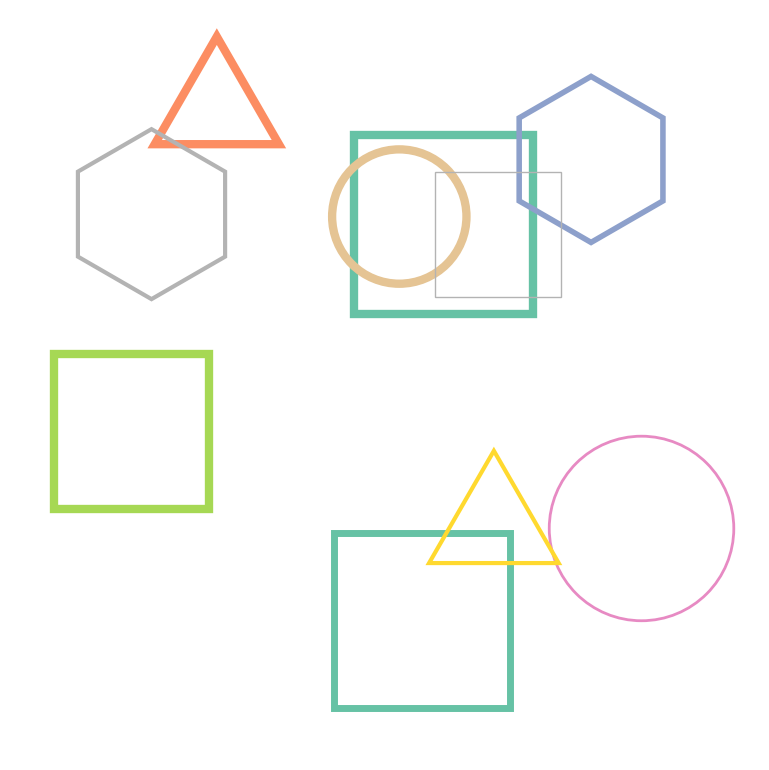[{"shape": "square", "thickness": 2.5, "radius": 0.57, "center": [0.548, 0.194]}, {"shape": "square", "thickness": 3, "radius": 0.58, "center": [0.576, 0.708]}, {"shape": "triangle", "thickness": 3, "radius": 0.47, "center": [0.282, 0.859]}, {"shape": "hexagon", "thickness": 2, "radius": 0.54, "center": [0.768, 0.793]}, {"shape": "circle", "thickness": 1, "radius": 0.6, "center": [0.833, 0.314]}, {"shape": "square", "thickness": 3, "radius": 0.5, "center": [0.17, 0.439]}, {"shape": "triangle", "thickness": 1.5, "radius": 0.49, "center": [0.641, 0.317]}, {"shape": "circle", "thickness": 3, "radius": 0.44, "center": [0.519, 0.719]}, {"shape": "hexagon", "thickness": 1.5, "radius": 0.55, "center": [0.197, 0.722]}, {"shape": "square", "thickness": 0.5, "radius": 0.41, "center": [0.647, 0.696]}]